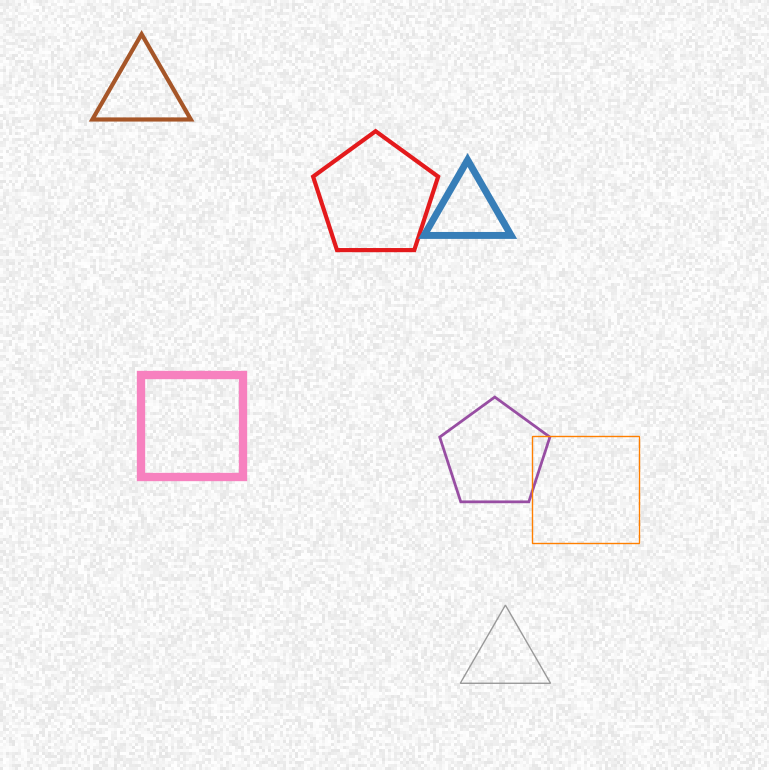[{"shape": "pentagon", "thickness": 1.5, "radius": 0.43, "center": [0.488, 0.744]}, {"shape": "triangle", "thickness": 2.5, "radius": 0.33, "center": [0.607, 0.727]}, {"shape": "pentagon", "thickness": 1, "radius": 0.38, "center": [0.643, 0.409]}, {"shape": "square", "thickness": 0.5, "radius": 0.35, "center": [0.76, 0.364]}, {"shape": "triangle", "thickness": 1.5, "radius": 0.37, "center": [0.184, 0.882]}, {"shape": "square", "thickness": 3, "radius": 0.33, "center": [0.25, 0.447]}, {"shape": "triangle", "thickness": 0.5, "radius": 0.34, "center": [0.656, 0.146]}]